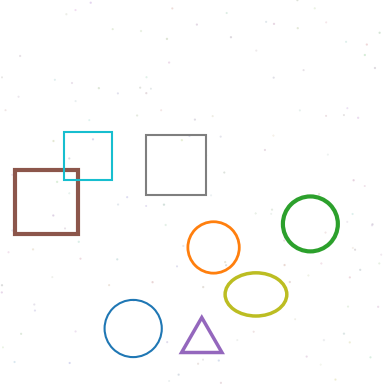[{"shape": "circle", "thickness": 1.5, "radius": 0.37, "center": [0.346, 0.147]}, {"shape": "circle", "thickness": 2, "radius": 0.33, "center": [0.555, 0.357]}, {"shape": "circle", "thickness": 3, "radius": 0.36, "center": [0.806, 0.418]}, {"shape": "triangle", "thickness": 2.5, "radius": 0.3, "center": [0.524, 0.115]}, {"shape": "square", "thickness": 3, "radius": 0.41, "center": [0.12, 0.475]}, {"shape": "square", "thickness": 1.5, "radius": 0.39, "center": [0.457, 0.571]}, {"shape": "oval", "thickness": 2.5, "radius": 0.4, "center": [0.665, 0.235]}, {"shape": "square", "thickness": 1.5, "radius": 0.31, "center": [0.228, 0.594]}]